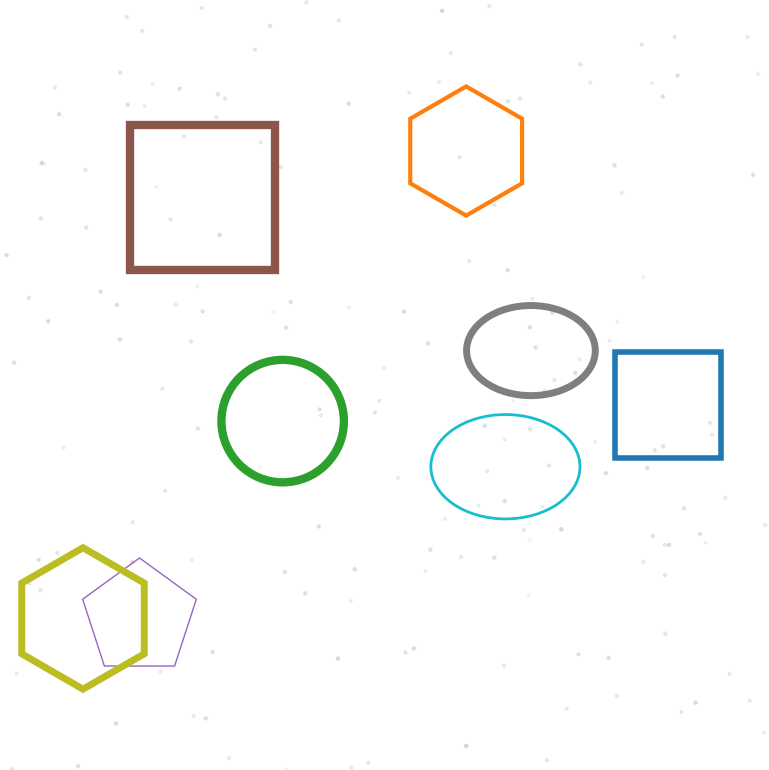[{"shape": "square", "thickness": 2, "radius": 0.34, "center": [0.868, 0.474]}, {"shape": "hexagon", "thickness": 1.5, "radius": 0.42, "center": [0.605, 0.804]}, {"shape": "circle", "thickness": 3, "radius": 0.4, "center": [0.367, 0.453]}, {"shape": "pentagon", "thickness": 0.5, "radius": 0.39, "center": [0.181, 0.198]}, {"shape": "square", "thickness": 3, "radius": 0.47, "center": [0.263, 0.743]}, {"shape": "oval", "thickness": 2.5, "radius": 0.42, "center": [0.69, 0.545]}, {"shape": "hexagon", "thickness": 2.5, "radius": 0.46, "center": [0.108, 0.197]}, {"shape": "oval", "thickness": 1, "radius": 0.48, "center": [0.656, 0.394]}]